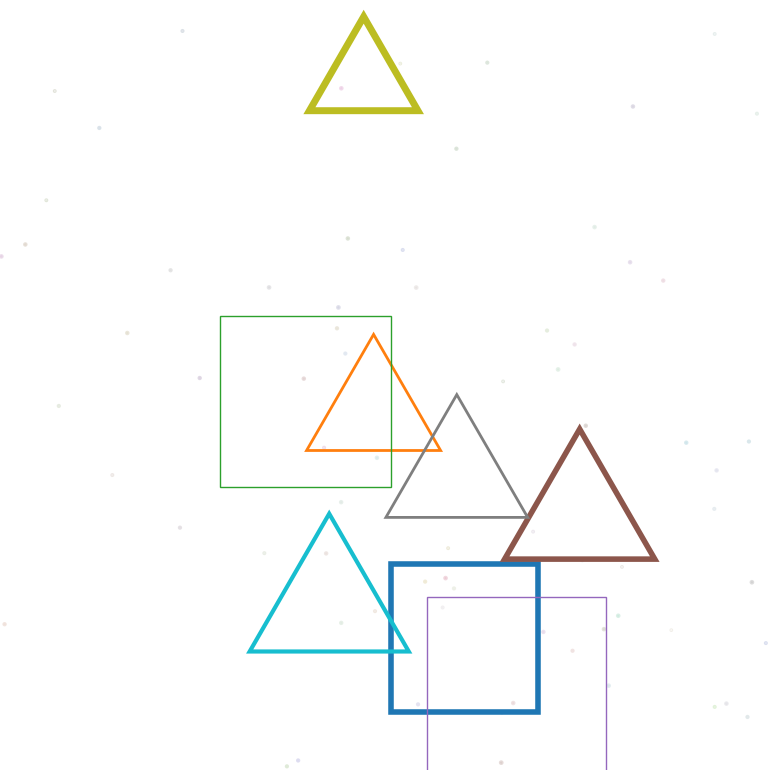[{"shape": "square", "thickness": 2, "radius": 0.48, "center": [0.603, 0.171]}, {"shape": "triangle", "thickness": 1, "radius": 0.5, "center": [0.485, 0.465]}, {"shape": "square", "thickness": 0.5, "radius": 0.56, "center": [0.396, 0.479]}, {"shape": "square", "thickness": 0.5, "radius": 0.58, "center": [0.671, 0.108]}, {"shape": "triangle", "thickness": 2, "radius": 0.56, "center": [0.753, 0.33]}, {"shape": "triangle", "thickness": 1, "radius": 0.53, "center": [0.593, 0.381]}, {"shape": "triangle", "thickness": 2.5, "radius": 0.41, "center": [0.472, 0.897]}, {"shape": "triangle", "thickness": 1.5, "radius": 0.6, "center": [0.428, 0.214]}]